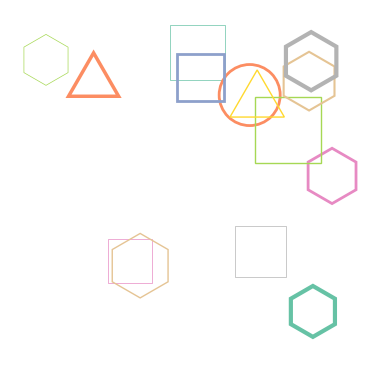[{"shape": "square", "thickness": 0.5, "radius": 0.36, "center": [0.513, 0.864]}, {"shape": "hexagon", "thickness": 3, "radius": 0.33, "center": [0.813, 0.191]}, {"shape": "triangle", "thickness": 2.5, "radius": 0.38, "center": [0.243, 0.788]}, {"shape": "circle", "thickness": 2, "radius": 0.4, "center": [0.648, 0.753]}, {"shape": "square", "thickness": 2, "radius": 0.3, "center": [0.521, 0.799]}, {"shape": "square", "thickness": 0.5, "radius": 0.29, "center": [0.338, 0.323]}, {"shape": "hexagon", "thickness": 2, "radius": 0.36, "center": [0.862, 0.543]}, {"shape": "hexagon", "thickness": 0.5, "radius": 0.33, "center": [0.119, 0.844]}, {"shape": "square", "thickness": 1, "radius": 0.42, "center": [0.748, 0.662]}, {"shape": "triangle", "thickness": 1, "radius": 0.41, "center": [0.668, 0.737]}, {"shape": "hexagon", "thickness": 1, "radius": 0.42, "center": [0.364, 0.31]}, {"shape": "hexagon", "thickness": 1.5, "radius": 0.38, "center": [0.803, 0.789]}, {"shape": "square", "thickness": 0.5, "radius": 0.33, "center": [0.677, 0.347]}, {"shape": "hexagon", "thickness": 3, "radius": 0.38, "center": [0.808, 0.841]}]